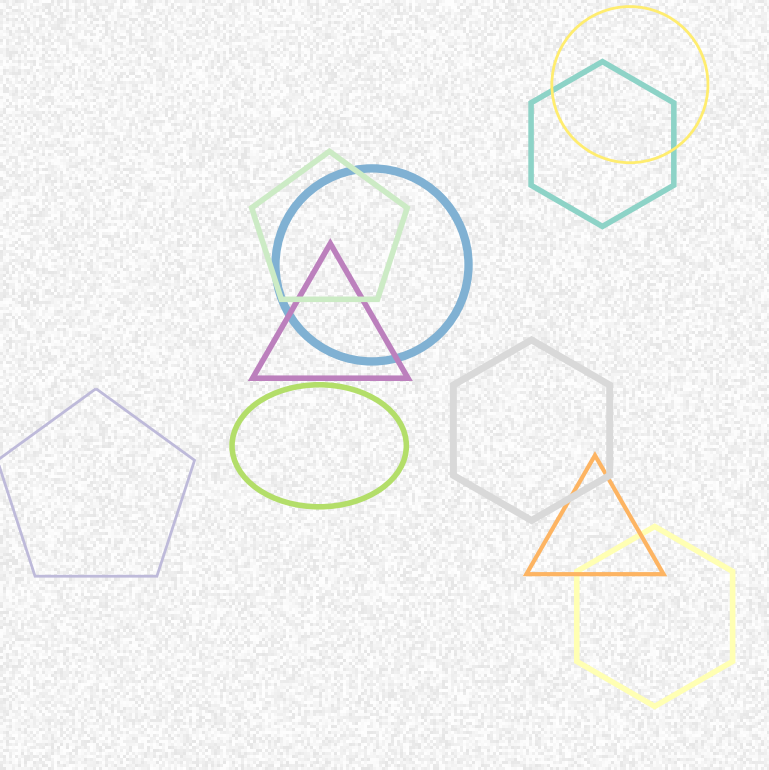[{"shape": "hexagon", "thickness": 2, "radius": 0.54, "center": [0.782, 0.813]}, {"shape": "hexagon", "thickness": 2, "radius": 0.58, "center": [0.85, 0.199]}, {"shape": "pentagon", "thickness": 1, "radius": 0.67, "center": [0.125, 0.361]}, {"shape": "circle", "thickness": 3, "radius": 0.63, "center": [0.483, 0.656]}, {"shape": "triangle", "thickness": 1.5, "radius": 0.51, "center": [0.773, 0.306]}, {"shape": "oval", "thickness": 2, "radius": 0.57, "center": [0.415, 0.421]}, {"shape": "hexagon", "thickness": 2.5, "radius": 0.59, "center": [0.69, 0.441]}, {"shape": "triangle", "thickness": 2, "radius": 0.58, "center": [0.429, 0.567]}, {"shape": "pentagon", "thickness": 2, "radius": 0.53, "center": [0.428, 0.697]}, {"shape": "circle", "thickness": 1, "radius": 0.51, "center": [0.818, 0.89]}]